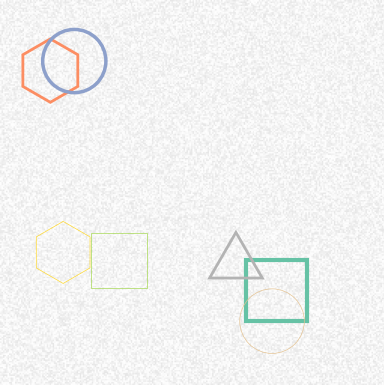[{"shape": "square", "thickness": 3, "radius": 0.39, "center": [0.719, 0.246]}, {"shape": "hexagon", "thickness": 2, "radius": 0.41, "center": [0.131, 0.817]}, {"shape": "circle", "thickness": 2.5, "radius": 0.41, "center": [0.193, 0.841]}, {"shape": "square", "thickness": 0.5, "radius": 0.36, "center": [0.309, 0.324]}, {"shape": "hexagon", "thickness": 0.5, "radius": 0.4, "center": [0.164, 0.344]}, {"shape": "circle", "thickness": 0.5, "radius": 0.42, "center": [0.707, 0.166]}, {"shape": "triangle", "thickness": 2, "radius": 0.4, "center": [0.613, 0.317]}]